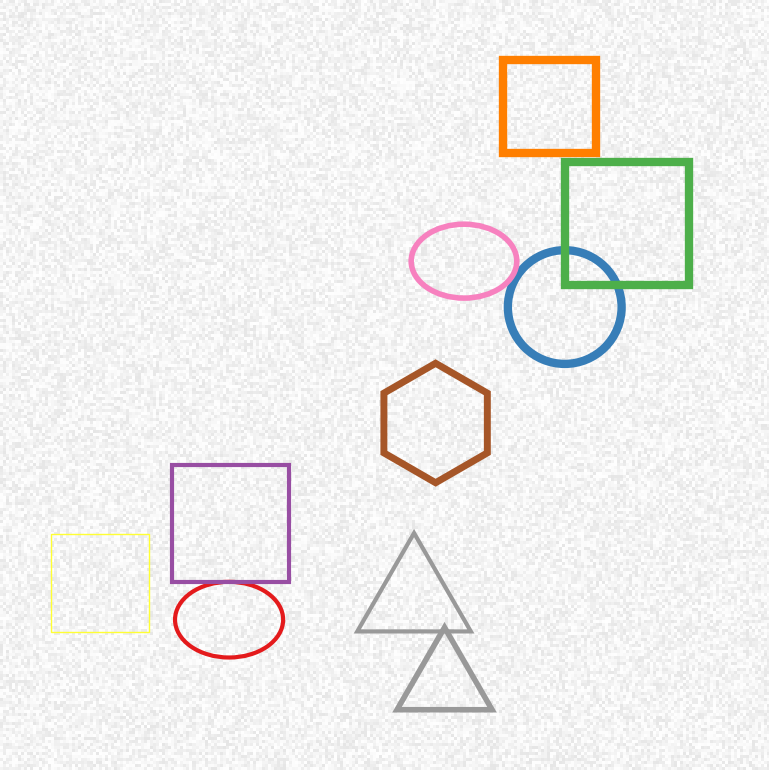[{"shape": "oval", "thickness": 1.5, "radius": 0.35, "center": [0.298, 0.195]}, {"shape": "circle", "thickness": 3, "radius": 0.37, "center": [0.733, 0.601]}, {"shape": "square", "thickness": 3, "radius": 0.4, "center": [0.814, 0.71]}, {"shape": "square", "thickness": 1.5, "radius": 0.38, "center": [0.3, 0.32]}, {"shape": "square", "thickness": 3, "radius": 0.3, "center": [0.713, 0.861]}, {"shape": "square", "thickness": 0.5, "radius": 0.32, "center": [0.13, 0.243]}, {"shape": "hexagon", "thickness": 2.5, "radius": 0.39, "center": [0.566, 0.451]}, {"shape": "oval", "thickness": 2, "radius": 0.34, "center": [0.603, 0.661]}, {"shape": "triangle", "thickness": 2, "radius": 0.36, "center": [0.577, 0.114]}, {"shape": "triangle", "thickness": 1.5, "radius": 0.43, "center": [0.538, 0.223]}]